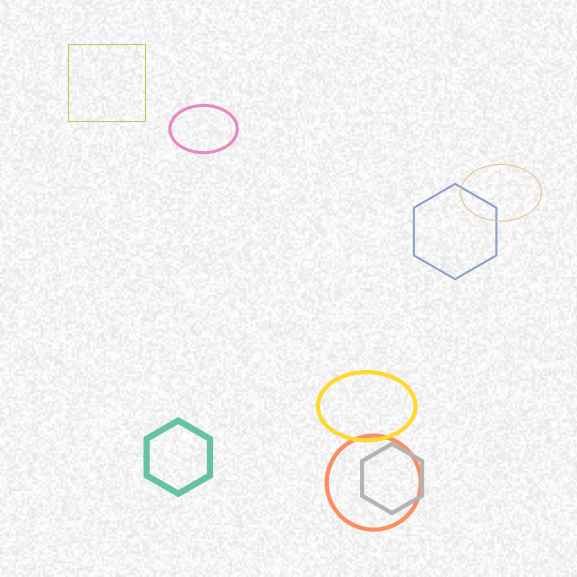[{"shape": "hexagon", "thickness": 3, "radius": 0.32, "center": [0.309, 0.208]}, {"shape": "circle", "thickness": 2, "radius": 0.41, "center": [0.647, 0.163]}, {"shape": "hexagon", "thickness": 1, "radius": 0.41, "center": [0.788, 0.598]}, {"shape": "oval", "thickness": 1.5, "radius": 0.29, "center": [0.352, 0.776]}, {"shape": "square", "thickness": 0.5, "radius": 0.33, "center": [0.184, 0.856]}, {"shape": "oval", "thickness": 2, "radius": 0.42, "center": [0.635, 0.296]}, {"shape": "oval", "thickness": 0.5, "radius": 0.35, "center": [0.868, 0.665]}, {"shape": "hexagon", "thickness": 2, "radius": 0.3, "center": [0.679, 0.171]}]